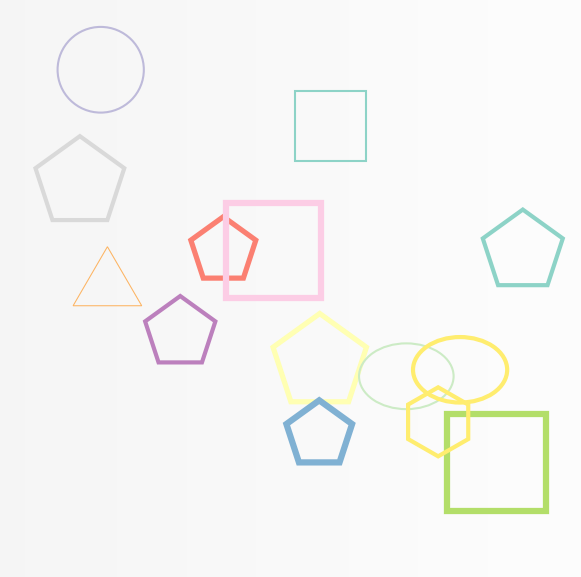[{"shape": "pentagon", "thickness": 2, "radius": 0.36, "center": [0.899, 0.564]}, {"shape": "square", "thickness": 1, "radius": 0.3, "center": [0.569, 0.782]}, {"shape": "pentagon", "thickness": 2.5, "radius": 0.42, "center": [0.55, 0.372]}, {"shape": "circle", "thickness": 1, "radius": 0.37, "center": [0.173, 0.878]}, {"shape": "pentagon", "thickness": 2.5, "radius": 0.29, "center": [0.384, 0.565]}, {"shape": "pentagon", "thickness": 3, "radius": 0.3, "center": [0.549, 0.246]}, {"shape": "triangle", "thickness": 0.5, "radius": 0.34, "center": [0.185, 0.504]}, {"shape": "square", "thickness": 3, "radius": 0.42, "center": [0.854, 0.198]}, {"shape": "square", "thickness": 3, "radius": 0.41, "center": [0.471, 0.566]}, {"shape": "pentagon", "thickness": 2, "radius": 0.4, "center": [0.137, 0.683]}, {"shape": "pentagon", "thickness": 2, "radius": 0.32, "center": [0.31, 0.423]}, {"shape": "oval", "thickness": 1, "radius": 0.41, "center": [0.699, 0.348]}, {"shape": "oval", "thickness": 2, "radius": 0.41, "center": [0.792, 0.359]}, {"shape": "hexagon", "thickness": 2, "radius": 0.3, "center": [0.754, 0.269]}]